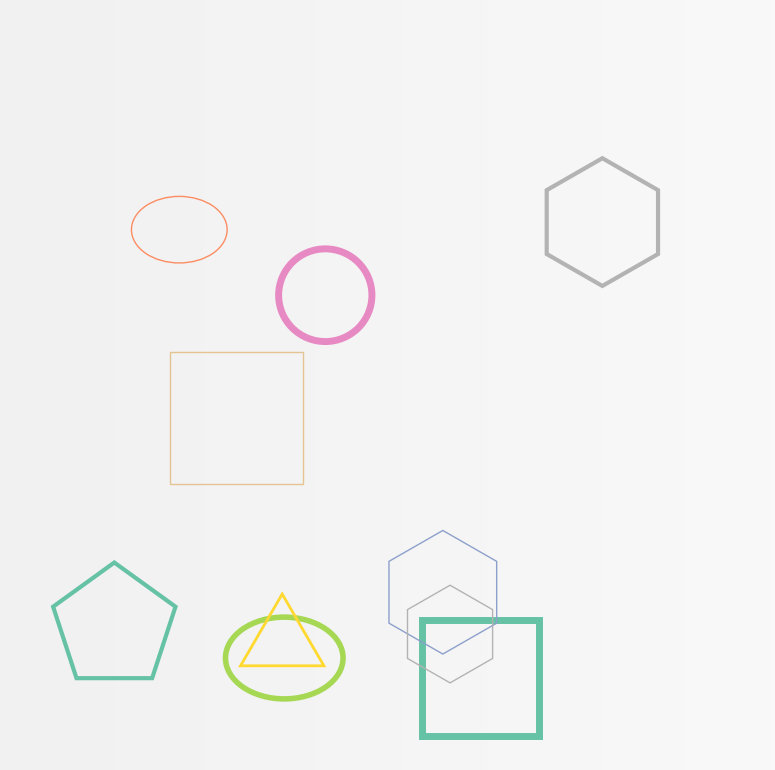[{"shape": "pentagon", "thickness": 1.5, "radius": 0.42, "center": [0.147, 0.186]}, {"shape": "square", "thickness": 2.5, "radius": 0.38, "center": [0.62, 0.12]}, {"shape": "oval", "thickness": 0.5, "radius": 0.31, "center": [0.231, 0.702]}, {"shape": "hexagon", "thickness": 0.5, "radius": 0.4, "center": [0.571, 0.231]}, {"shape": "circle", "thickness": 2.5, "radius": 0.3, "center": [0.42, 0.617]}, {"shape": "oval", "thickness": 2, "radius": 0.38, "center": [0.367, 0.145]}, {"shape": "triangle", "thickness": 1, "radius": 0.31, "center": [0.364, 0.166]}, {"shape": "square", "thickness": 0.5, "radius": 0.43, "center": [0.305, 0.457]}, {"shape": "hexagon", "thickness": 1.5, "radius": 0.41, "center": [0.777, 0.712]}, {"shape": "hexagon", "thickness": 0.5, "radius": 0.32, "center": [0.581, 0.177]}]